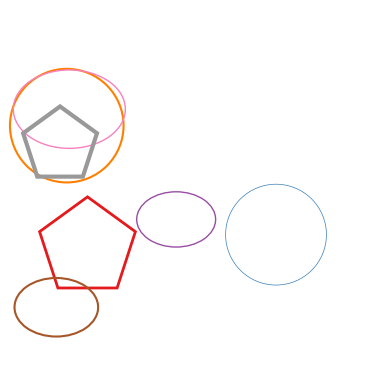[{"shape": "pentagon", "thickness": 2, "radius": 0.65, "center": [0.227, 0.358]}, {"shape": "circle", "thickness": 0.5, "radius": 0.65, "center": [0.717, 0.391]}, {"shape": "oval", "thickness": 1, "radius": 0.51, "center": [0.458, 0.43]}, {"shape": "circle", "thickness": 1.5, "radius": 0.74, "center": [0.173, 0.674]}, {"shape": "oval", "thickness": 1.5, "radius": 0.54, "center": [0.146, 0.202]}, {"shape": "oval", "thickness": 1, "radius": 0.73, "center": [0.18, 0.716]}, {"shape": "pentagon", "thickness": 3, "radius": 0.5, "center": [0.156, 0.623]}]